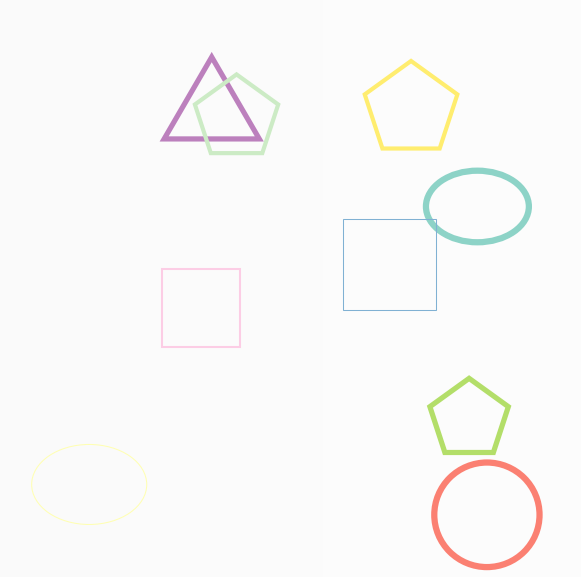[{"shape": "oval", "thickness": 3, "radius": 0.44, "center": [0.821, 0.642]}, {"shape": "oval", "thickness": 0.5, "radius": 0.49, "center": [0.153, 0.16]}, {"shape": "circle", "thickness": 3, "radius": 0.45, "center": [0.838, 0.108]}, {"shape": "square", "thickness": 0.5, "radius": 0.4, "center": [0.67, 0.541]}, {"shape": "pentagon", "thickness": 2.5, "radius": 0.35, "center": [0.807, 0.273]}, {"shape": "square", "thickness": 1, "radius": 0.34, "center": [0.346, 0.465]}, {"shape": "triangle", "thickness": 2.5, "radius": 0.47, "center": [0.364, 0.806]}, {"shape": "pentagon", "thickness": 2, "radius": 0.38, "center": [0.407, 0.795]}, {"shape": "pentagon", "thickness": 2, "radius": 0.42, "center": [0.707, 0.81]}]